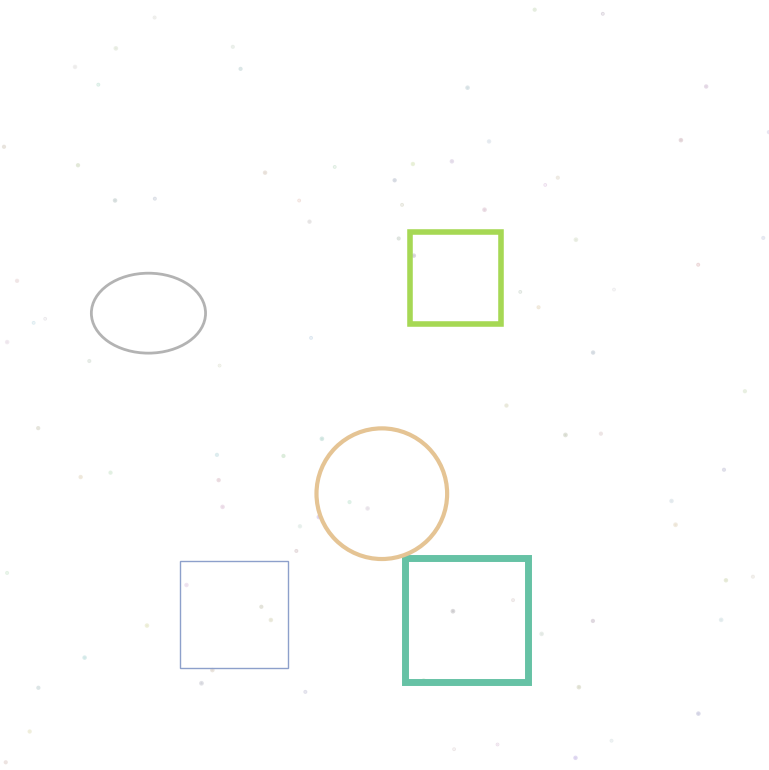[{"shape": "square", "thickness": 2.5, "radius": 0.4, "center": [0.606, 0.195]}, {"shape": "square", "thickness": 0.5, "radius": 0.35, "center": [0.304, 0.202]}, {"shape": "square", "thickness": 2, "radius": 0.3, "center": [0.592, 0.639]}, {"shape": "circle", "thickness": 1.5, "radius": 0.42, "center": [0.496, 0.359]}, {"shape": "oval", "thickness": 1, "radius": 0.37, "center": [0.193, 0.593]}]